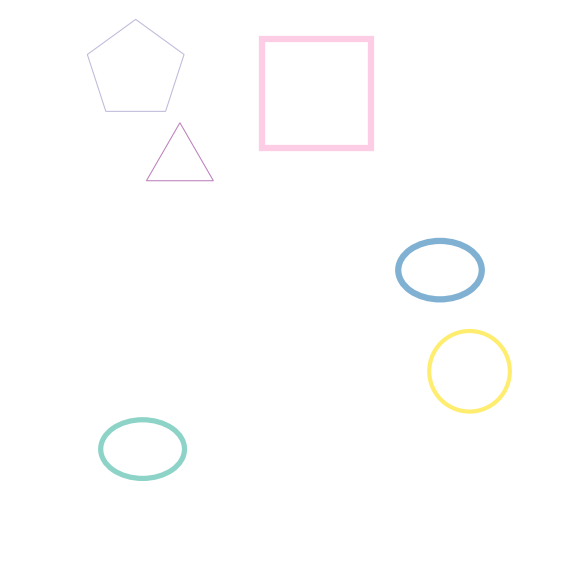[{"shape": "oval", "thickness": 2.5, "radius": 0.36, "center": [0.247, 0.221]}, {"shape": "pentagon", "thickness": 0.5, "radius": 0.44, "center": [0.235, 0.878]}, {"shape": "oval", "thickness": 3, "radius": 0.36, "center": [0.762, 0.531]}, {"shape": "square", "thickness": 3, "radius": 0.47, "center": [0.548, 0.837]}, {"shape": "triangle", "thickness": 0.5, "radius": 0.33, "center": [0.312, 0.72]}, {"shape": "circle", "thickness": 2, "radius": 0.35, "center": [0.813, 0.356]}]